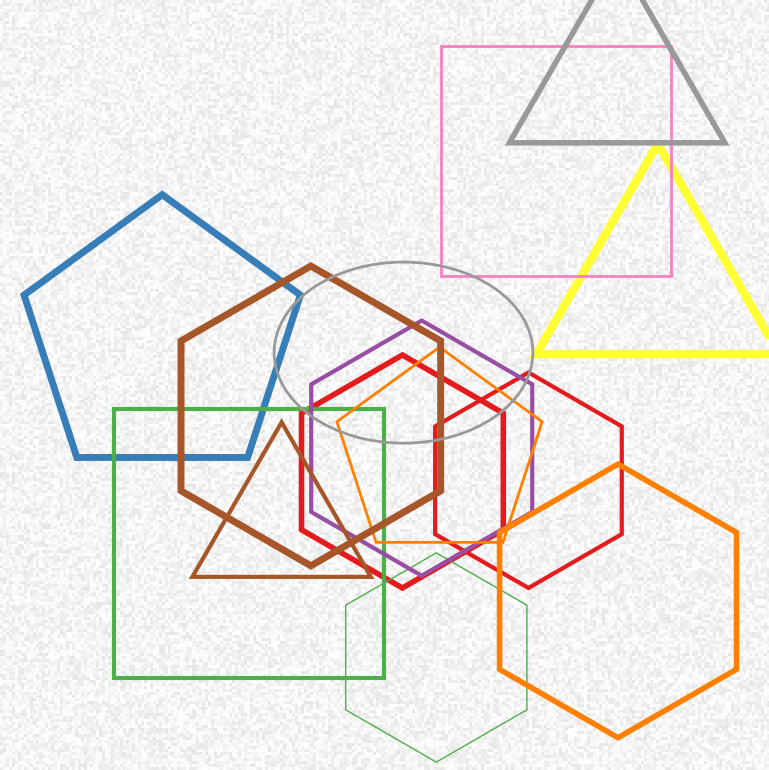[{"shape": "hexagon", "thickness": 2, "radius": 0.76, "center": [0.523, 0.388]}, {"shape": "hexagon", "thickness": 1.5, "radius": 0.7, "center": [0.686, 0.376]}, {"shape": "pentagon", "thickness": 2.5, "radius": 0.94, "center": [0.211, 0.559]}, {"shape": "hexagon", "thickness": 0.5, "radius": 0.68, "center": [0.567, 0.146]}, {"shape": "square", "thickness": 1.5, "radius": 0.87, "center": [0.323, 0.294]}, {"shape": "hexagon", "thickness": 1.5, "radius": 0.83, "center": [0.548, 0.418]}, {"shape": "pentagon", "thickness": 1, "radius": 0.7, "center": [0.571, 0.409]}, {"shape": "hexagon", "thickness": 2, "radius": 0.89, "center": [0.803, 0.22]}, {"shape": "triangle", "thickness": 3, "radius": 0.91, "center": [0.854, 0.631]}, {"shape": "triangle", "thickness": 1.5, "radius": 0.67, "center": [0.366, 0.318]}, {"shape": "hexagon", "thickness": 2.5, "radius": 0.97, "center": [0.404, 0.46]}, {"shape": "square", "thickness": 1, "radius": 0.75, "center": [0.722, 0.79]}, {"shape": "triangle", "thickness": 2, "radius": 0.81, "center": [0.801, 0.895]}, {"shape": "oval", "thickness": 1, "radius": 0.84, "center": [0.524, 0.542]}]